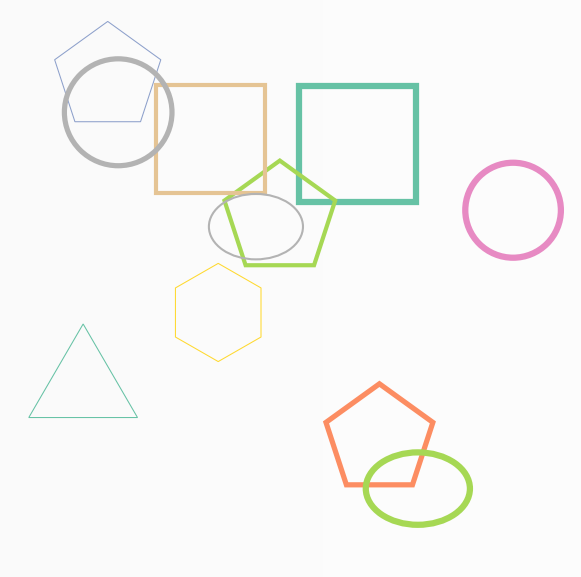[{"shape": "triangle", "thickness": 0.5, "radius": 0.54, "center": [0.143, 0.33]}, {"shape": "square", "thickness": 3, "radius": 0.5, "center": [0.615, 0.75]}, {"shape": "pentagon", "thickness": 2.5, "radius": 0.48, "center": [0.653, 0.238]}, {"shape": "pentagon", "thickness": 0.5, "radius": 0.48, "center": [0.185, 0.866]}, {"shape": "circle", "thickness": 3, "radius": 0.41, "center": [0.883, 0.635]}, {"shape": "oval", "thickness": 3, "radius": 0.45, "center": [0.719, 0.153]}, {"shape": "pentagon", "thickness": 2, "radius": 0.5, "center": [0.481, 0.621]}, {"shape": "hexagon", "thickness": 0.5, "radius": 0.42, "center": [0.375, 0.458]}, {"shape": "square", "thickness": 2, "radius": 0.47, "center": [0.362, 0.759]}, {"shape": "circle", "thickness": 2.5, "radius": 0.46, "center": [0.203, 0.805]}, {"shape": "oval", "thickness": 1, "radius": 0.4, "center": [0.44, 0.607]}]